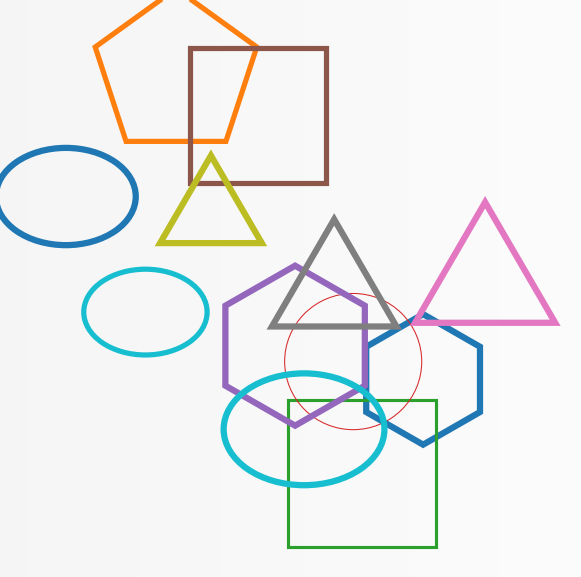[{"shape": "hexagon", "thickness": 3, "radius": 0.57, "center": [0.728, 0.342]}, {"shape": "oval", "thickness": 3, "radius": 0.6, "center": [0.113, 0.659]}, {"shape": "pentagon", "thickness": 2.5, "radius": 0.73, "center": [0.303, 0.873]}, {"shape": "square", "thickness": 1.5, "radius": 0.64, "center": [0.623, 0.179]}, {"shape": "circle", "thickness": 0.5, "radius": 0.59, "center": [0.608, 0.373]}, {"shape": "hexagon", "thickness": 3, "radius": 0.69, "center": [0.508, 0.401]}, {"shape": "square", "thickness": 2.5, "radius": 0.58, "center": [0.444, 0.799]}, {"shape": "triangle", "thickness": 3, "radius": 0.7, "center": [0.835, 0.51]}, {"shape": "triangle", "thickness": 3, "radius": 0.62, "center": [0.575, 0.496]}, {"shape": "triangle", "thickness": 3, "radius": 0.51, "center": [0.363, 0.629]}, {"shape": "oval", "thickness": 2.5, "radius": 0.53, "center": [0.25, 0.459]}, {"shape": "oval", "thickness": 3, "radius": 0.69, "center": [0.523, 0.256]}]